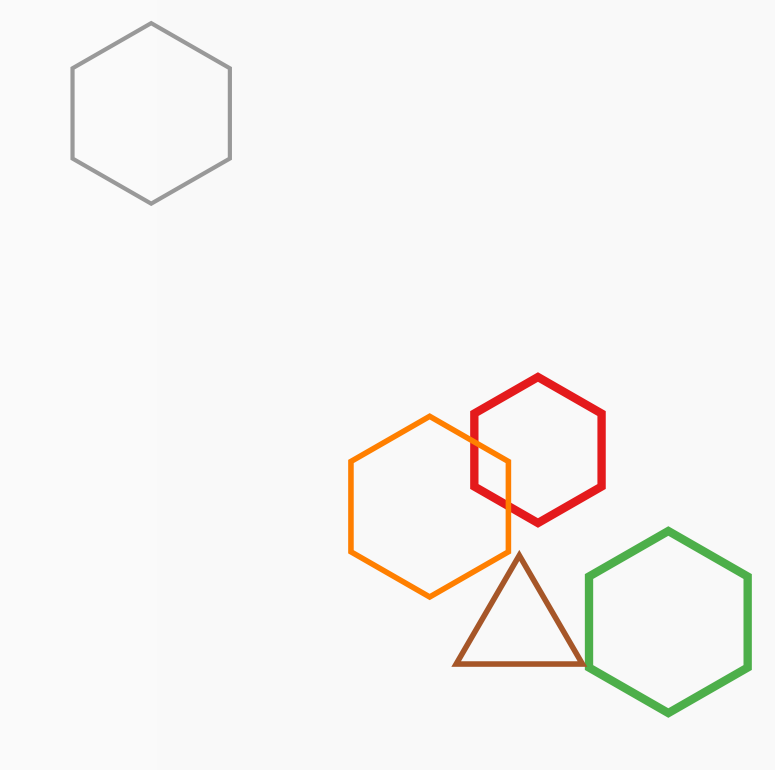[{"shape": "hexagon", "thickness": 3, "radius": 0.47, "center": [0.694, 0.416]}, {"shape": "hexagon", "thickness": 3, "radius": 0.59, "center": [0.862, 0.192]}, {"shape": "hexagon", "thickness": 2, "radius": 0.59, "center": [0.554, 0.342]}, {"shape": "triangle", "thickness": 2, "radius": 0.47, "center": [0.67, 0.185]}, {"shape": "hexagon", "thickness": 1.5, "radius": 0.59, "center": [0.195, 0.853]}]